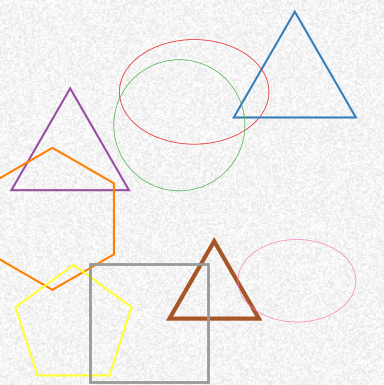[{"shape": "oval", "thickness": 0.5, "radius": 0.97, "center": [0.504, 0.761]}, {"shape": "triangle", "thickness": 1.5, "radius": 0.92, "center": [0.766, 0.786]}, {"shape": "circle", "thickness": 0.5, "radius": 0.85, "center": [0.466, 0.675]}, {"shape": "triangle", "thickness": 1.5, "radius": 0.88, "center": [0.182, 0.594]}, {"shape": "hexagon", "thickness": 1.5, "radius": 0.92, "center": [0.136, 0.432]}, {"shape": "pentagon", "thickness": 1.5, "radius": 0.79, "center": [0.191, 0.153]}, {"shape": "triangle", "thickness": 3, "radius": 0.67, "center": [0.556, 0.239]}, {"shape": "oval", "thickness": 0.5, "radius": 0.77, "center": [0.771, 0.271]}, {"shape": "square", "thickness": 2, "radius": 0.77, "center": [0.387, 0.161]}]